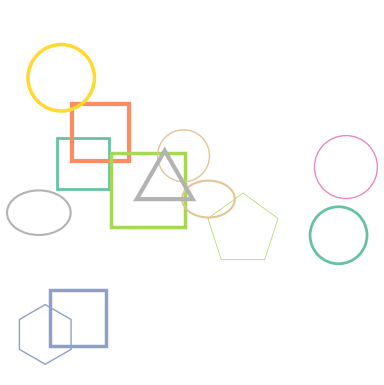[{"shape": "circle", "thickness": 2, "radius": 0.37, "center": [0.879, 0.389]}, {"shape": "square", "thickness": 2, "radius": 0.33, "center": [0.215, 0.575]}, {"shape": "square", "thickness": 3, "radius": 0.37, "center": [0.262, 0.657]}, {"shape": "square", "thickness": 2.5, "radius": 0.36, "center": [0.202, 0.174]}, {"shape": "hexagon", "thickness": 1, "radius": 0.39, "center": [0.118, 0.131]}, {"shape": "circle", "thickness": 1, "radius": 0.41, "center": [0.899, 0.566]}, {"shape": "square", "thickness": 2.5, "radius": 0.48, "center": [0.384, 0.507]}, {"shape": "pentagon", "thickness": 0.5, "radius": 0.48, "center": [0.631, 0.403]}, {"shape": "circle", "thickness": 2.5, "radius": 0.43, "center": [0.159, 0.798]}, {"shape": "circle", "thickness": 1, "radius": 0.34, "center": [0.477, 0.595]}, {"shape": "oval", "thickness": 1.5, "radius": 0.34, "center": [0.541, 0.483]}, {"shape": "oval", "thickness": 1.5, "radius": 0.41, "center": [0.101, 0.448]}, {"shape": "triangle", "thickness": 3, "radius": 0.42, "center": [0.428, 0.525]}]